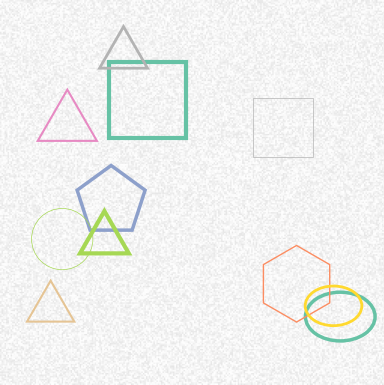[{"shape": "oval", "thickness": 2.5, "radius": 0.45, "center": [0.884, 0.178]}, {"shape": "square", "thickness": 3, "radius": 0.5, "center": [0.383, 0.741]}, {"shape": "hexagon", "thickness": 1, "radius": 0.5, "center": [0.77, 0.263]}, {"shape": "pentagon", "thickness": 2.5, "radius": 0.46, "center": [0.289, 0.477]}, {"shape": "triangle", "thickness": 1.5, "radius": 0.44, "center": [0.175, 0.678]}, {"shape": "circle", "thickness": 0.5, "radius": 0.4, "center": [0.162, 0.379]}, {"shape": "triangle", "thickness": 3, "radius": 0.37, "center": [0.271, 0.378]}, {"shape": "oval", "thickness": 2, "radius": 0.37, "center": [0.866, 0.206]}, {"shape": "triangle", "thickness": 1.5, "radius": 0.35, "center": [0.132, 0.2]}, {"shape": "triangle", "thickness": 2, "radius": 0.36, "center": [0.321, 0.859]}, {"shape": "square", "thickness": 0.5, "radius": 0.39, "center": [0.735, 0.669]}]